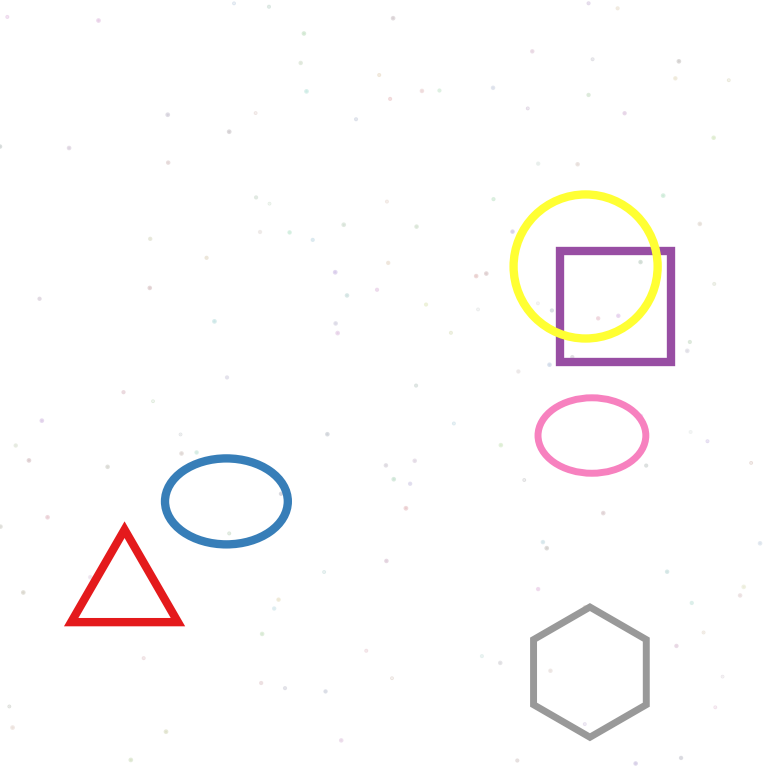[{"shape": "triangle", "thickness": 3, "radius": 0.4, "center": [0.162, 0.232]}, {"shape": "oval", "thickness": 3, "radius": 0.4, "center": [0.294, 0.349]}, {"shape": "square", "thickness": 3, "radius": 0.36, "center": [0.799, 0.602]}, {"shape": "circle", "thickness": 3, "radius": 0.47, "center": [0.761, 0.654]}, {"shape": "oval", "thickness": 2.5, "radius": 0.35, "center": [0.769, 0.434]}, {"shape": "hexagon", "thickness": 2.5, "radius": 0.42, "center": [0.766, 0.127]}]